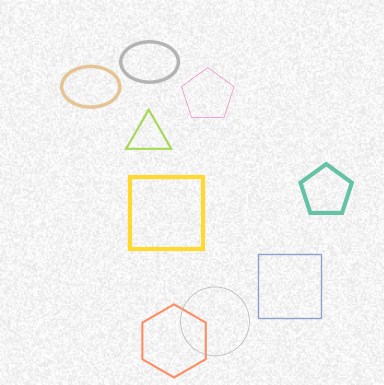[{"shape": "pentagon", "thickness": 3, "radius": 0.35, "center": [0.847, 0.504]}, {"shape": "hexagon", "thickness": 1.5, "radius": 0.48, "center": [0.452, 0.115]}, {"shape": "square", "thickness": 1, "radius": 0.41, "center": [0.752, 0.257]}, {"shape": "pentagon", "thickness": 0.5, "radius": 0.36, "center": [0.54, 0.753]}, {"shape": "triangle", "thickness": 1.5, "radius": 0.34, "center": [0.386, 0.647]}, {"shape": "square", "thickness": 3, "radius": 0.47, "center": [0.432, 0.447]}, {"shape": "oval", "thickness": 2.5, "radius": 0.38, "center": [0.236, 0.775]}, {"shape": "oval", "thickness": 2.5, "radius": 0.37, "center": [0.389, 0.839]}, {"shape": "circle", "thickness": 0.5, "radius": 0.45, "center": [0.558, 0.165]}]